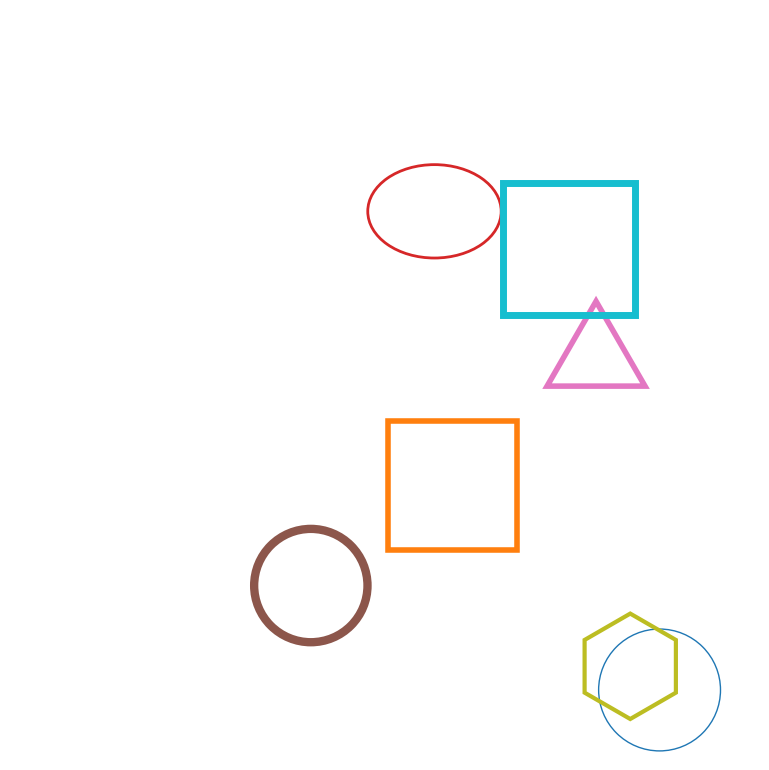[{"shape": "circle", "thickness": 0.5, "radius": 0.4, "center": [0.857, 0.104]}, {"shape": "square", "thickness": 2, "radius": 0.42, "center": [0.587, 0.37]}, {"shape": "oval", "thickness": 1, "radius": 0.43, "center": [0.564, 0.726]}, {"shape": "circle", "thickness": 3, "radius": 0.37, "center": [0.404, 0.24]}, {"shape": "triangle", "thickness": 2, "radius": 0.37, "center": [0.774, 0.535]}, {"shape": "hexagon", "thickness": 1.5, "radius": 0.34, "center": [0.818, 0.135]}, {"shape": "square", "thickness": 2.5, "radius": 0.43, "center": [0.739, 0.677]}]